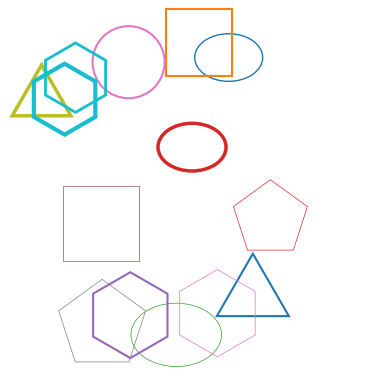[{"shape": "oval", "thickness": 1, "radius": 0.44, "center": [0.594, 0.851]}, {"shape": "triangle", "thickness": 1.5, "radius": 0.54, "center": [0.657, 0.233]}, {"shape": "square", "thickness": 1.5, "radius": 0.43, "center": [0.517, 0.89]}, {"shape": "oval", "thickness": 0.5, "radius": 0.59, "center": [0.458, 0.13]}, {"shape": "oval", "thickness": 2.5, "radius": 0.44, "center": [0.499, 0.618]}, {"shape": "pentagon", "thickness": 0.5, "radius": 0.51, "center": [0.702, 0.432]}, {"shape": "hexagon", "thickness": 1.5, "radius": 0.56, "center": [0.338, 0.181]}, {"shape": "square", "thickness": 0.5, "radius": 0.49, "center": [0.262, 0.42]}, {"shape": "circle", "thickness": 1.5, "radius": 0.47, "center": [0.334, 0.838]}, {"shape": "hexagon", "thickness": 0.5, "radius": 0.57, "center": [0.565, 0.187]}, {"shape": "pentagon", "thickness": 0.5, "radius": 0.59, "center": [0.265, 0.156]}, {"shape": "triangle", "thickness": 2.5, "radius": 0.44, "center": [0.108, 0.743]}, {"shape": "hexagon", "thickness": 3, "radius": 0.46, "center": [0.168, 0.742]}, {"shape": "hexagon", "thickness": 2, "radius": 0.45, "center": [0.196, 0.798]}]